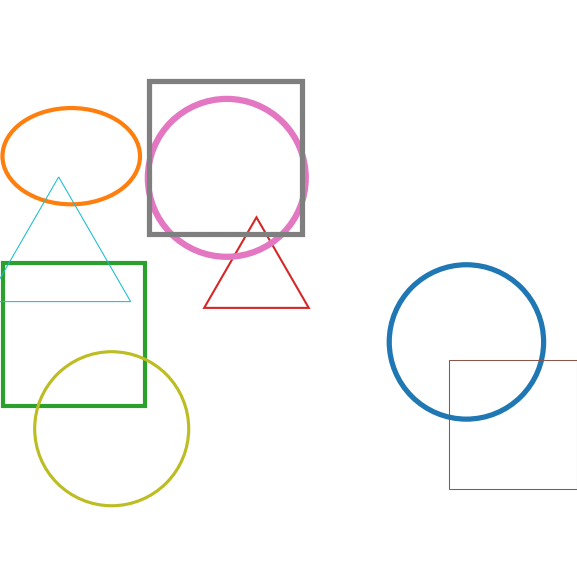[{"shape": "circle", "thickness": 2.5, "radius": 0.67, "center": [0.808, 0.407]}, {"shape": "oval", "thickness": 2, "radius": 0.6, "center": [0.123, 0.729]}, {"shape": "square", "thickness": 2, "radius": 0.62, "center": [0.128, 0.419]}, {"shape": "triangle", "thickness": 1, "radius": 0.52, "center": [0.444, 0.518]}, {"shape": "square", "thickness": 0.5, "radius": 0.56, "center": [0.888, 0.264]}, {"shape": "circle", "thickness": 3, "radius": 0.68, "center": [0.393, 0.691]}, {"shape": "square", "thickness": 2.5, "radius": 0.66, "center": [0.391, 0.726]}, {"shape": "circle", "thickness": 1.5, "radius": 0.67, "center": [0.193, 0.257]}, {"shape": "triangle", "thickness": 0.5, "radius": 0.72, "center": [0.102, 0.549]}]